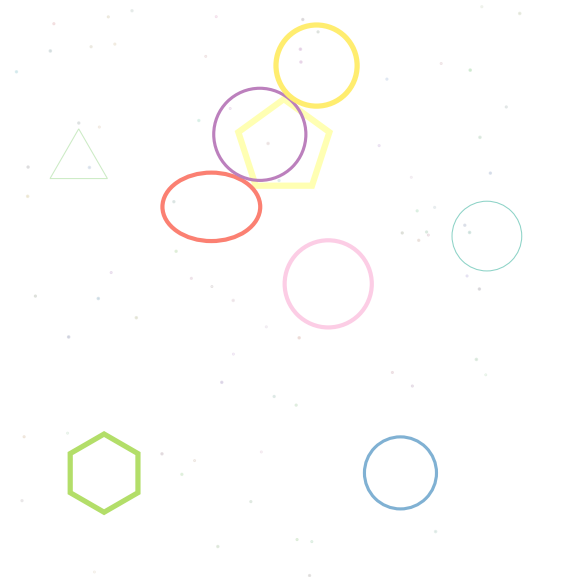[{"shape": "circle", "thickness": 0.5, "radius": 0.3, "center": [0.843, 0.59]}, {"shape": "pentagon", "thickness": 3, "radius": 0.41, "center": [0.492, 0.745]}, {"shape": "oval", "thickness": 2, "radius": 0.42, "center": [0.366, 0.641]}, {"shape": "circle", "thickness": 1.5, "radius": 0.31, "center": [0.693, 0.18]}, {"shape": "hexagon", "thickness": 2.5, "radius": 0.34, "center": [0.18, 0.18]}, {"shape": "circle", "thickness": 2, "radius": 0.38, "center": [0.568, 0.508]}, {"shape": "circle", "thickness": 1.5, "radius": 0.4, "center": [0.45, 0.767]}, {"shape": "triangle", "thickness": 0.5, "radius": 0.29, "center": [0.136, 0.719]}, {"shape": "circle", "thickness": 2.5, "radius": 0.35, "center": [0.548, 0.886]}]